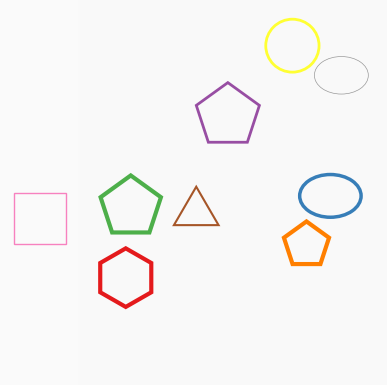[{"shape": "hexagon", "thickness": 3, "radius": 0.38, "center": [0.325, 0.279]}, {"shape": "oval", "thickness": 2.5, "radius": 0.4, "center": [0.853, 0.491]}, {"shape": "pentagon", "thickness": 3, "radius": 0.41, "center": [0.337, 0.462]}, {"shape": "pentagon", "thickness": 2, "radius": 0.43, "center": [0.588, 0.7]}, {"shape": "pentagon", "thickness": 3, "radius": 0.31, "center": [0.791, 0.364]}, {"shape": "circle", "thickness": 2, "radius": 0.34, "center": [0.755, 0.881]}, {"shape": "triangle", "thickness": 1.5, "radius": 0.33, "center": [0.506, 0.448]}, {"shape": "square", "thickness": 1, "radius": 0.33, "center": [0.104, 0.432]}, {"shape": "oval", "thickness": 0.5, "radius": 0.35, "center": [0.881, 0.804]}]